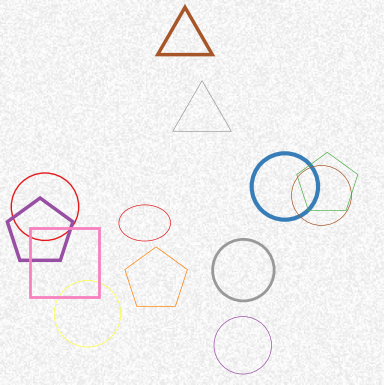[{"shape": "circle", "thickness": 1, "radius": 0.44, "center": [0.117, 0.463]}, {"shape": "oval", "thickness": 0.5, "radius": 0.34, "center": [0.376, 0.421]}, {"shape": "circle", "thickness": 3, "radius": 0.43, "center": [0.74, 0.516]}, {"shape": "pentagon", "thickness": 0.5, "radius": 0.42, "center": [0.85, 0.521]}, {"shape": "circle", "thickness": 0.5, "radius": 0.37, "center": [0.631, 0.103]}, {"shape": "pentagon", "thickness": 2.5, "radius": 0.45, "center": [0.104, 0.396]}, {"shape": "pentagon", "thickness": 0.5, "radius": 0.43, "center": [0.405, 0.273]}, {"shape": "circle", "thickness": 0.5, "radius": 0.43, "center": [0.227, 0.185]}, {"shape": "circle", "thickness": 0.5, "radius": 0.39, "center": [0.835, 0.492]}, {"shape": "triangle", "thickness": 2.5, "radius": 0.41, "center": [0.481, 0.899]}, {"shape": "square", "thickness": 2, "radius": 0.45, "center": [0.168, 0.318]}, {"shape": "triangle", "thickness": 0.5, "radius": 0.44, "center": [0.525, 0.703]}, {"shape": "circle", "thickness": 2, "radius": 0.4, "center": [0.632, 0.298]}]